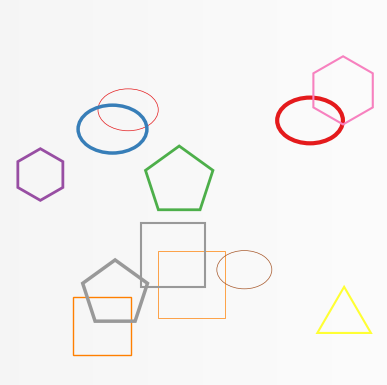[{"shape": "oval", "thickness": 0.5, "radius": 0.39, "center": [0.331, 0.715]}, {"shape": "oval", "thickness": 3, "radius": 0.42, "center": [0.8, 0.687]}, {"shape": "oval", "thickness": 2.5, "radius": 0.44, "center": [0.29, 0.665]}, {"shape": "pentagon", "thickness": 2, "radius": 0.46, "center": [0.462, 0.529]}, {"shape": "hexagon", "thickness": 2, "radius": 0.34, "center": [0.104, 0.547]}, {"shape": "square", "thickness": 1, "radius": 0.37, "center": [0.264, 0.153]}, {"shape": "square", "thickness": 0.5, "radius": 0.44, "center": [0.494, 0.261]}, {"shape": "triangle", "thickness": 1.5, "radius": 0.4, "center": [0.888, 0.175]}, {"shape": "oval", "thickness": 0.5, "radius": 0.35, "center": [0.631, 0.299]}, {"shape": "hexagon", "thickness": 1.5, "radius": 0.44, "center": [0.885, 0.765]}, {"shape": "square", "thickness": 1.5, "radius": 0.41, "center": [0.446, 0.337]}, {"shape": "pentagon", "thickness": 2.5, "radius": 0.44, "center": [0.297, 0.237]}]